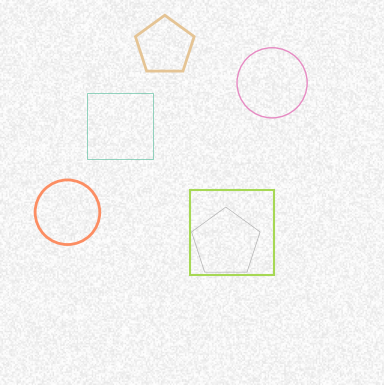[{"shape": "square", "thickness": 0.5, "radius": 0.43, "center": [0.312, 0.673]}, {"shape": "circle", "thickness": 2, "radius": 0.42, "center": [0.175, 0.449]}, {"shape": "circle", "thickness": 1, "radius": 0.46, "center": [0.707, 0.785]}, {"shape": "square", "thickness": 1.5, "radius": 0.55, "center": [0.603, 0.396]}, {"shape": "pentagon", "thickness": 2, "radius": 0.4, "center": [0.428, 0.88]}, {"shape": "pentagon", "thickness": 0.5, "radius": 0.47, "center": [0.587, 0.369]}]